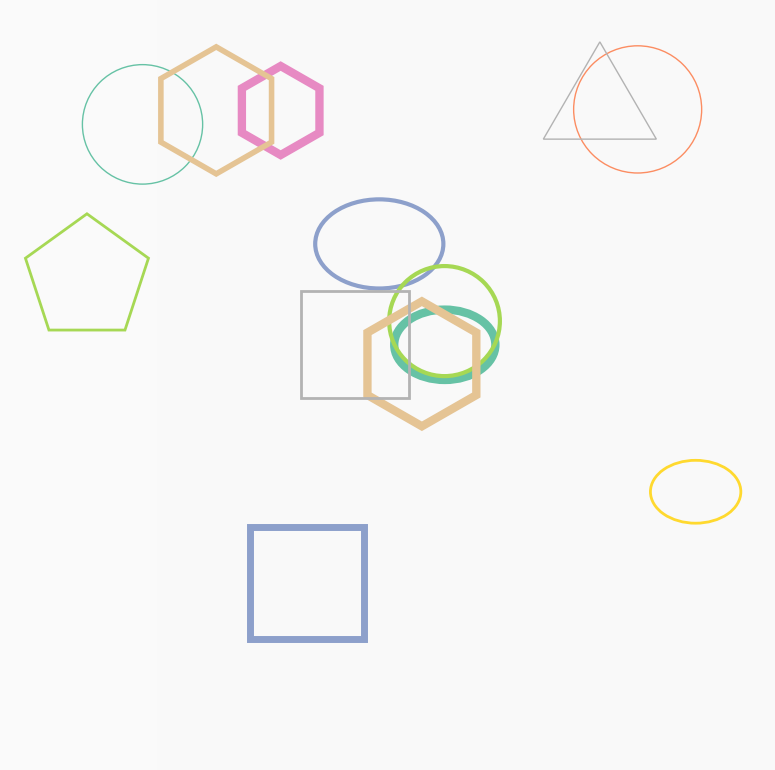[{"shape": "circle", "thickness": 0.5, "radius": 0.39, "center": [0.184, 0.838]}, {"shape": "oval", "thickness": 3, "radius": 0.33, "center": [0.574, 0.552]}, {"shape": "circle", "thickness": 0.5, "radius": 0.41, "center": [0.823, 0.858]}, {"shape": "square", "thickness": 2.5, "radius": 0.37, "center": [0.396, 0.243]}, {"shape": "oval", "thickness": 1.5, "radius": 0.41, "center": [0.489, 0.683]}, {"shape": "hexagon", "thickness": 3, "radius": 0.29, "center": [0.362, 0.856]}, {"shape": "circle", "thickness": 1.5, "radius": 0.36, "center": [0.574, 0.583]}, {"shape": "pentagon", "thickness": 1, "radius": 0.42, "center": [0.112, 0.639]}, {"shape": "oval", "thickness": 1, "radius": 0.29, "center": [0.898, 0.361]}, {"shape": "hexagon", "thickness": 3, "radius": 0.41, "center": [0.544, 0.528]}, {"shape": "hexagon", "thickness": 2, "radius": 0.41, "center": [0.279, 0.857]}, {"shape": "triangle", "thickness": 0.5, "radius": 0.42, "center": [0.774, 0.861]}, {"shape": "square", "thickness": 1, "radius": 0.35, "center": [0.458, 0.552]}]